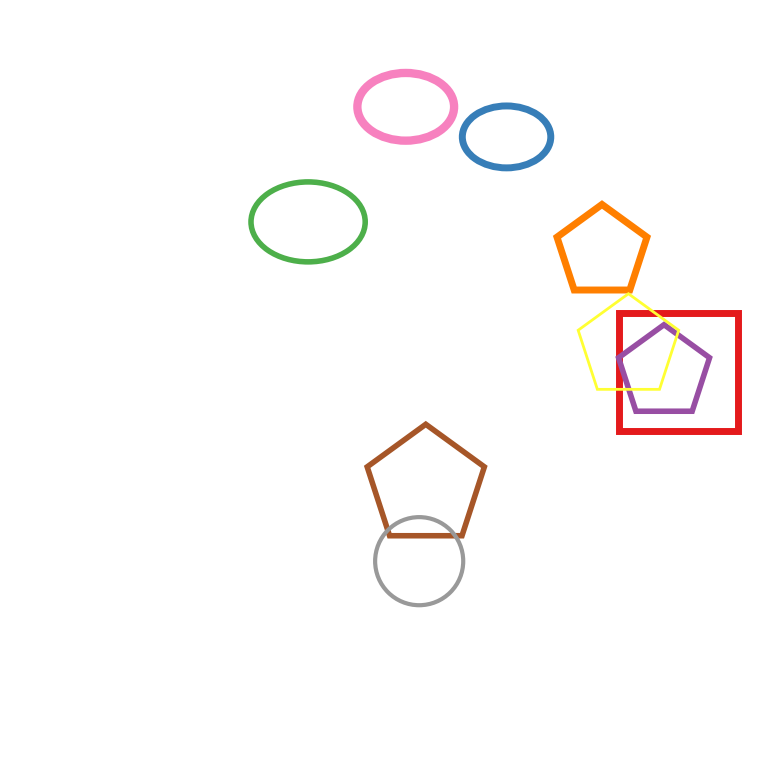[{"shape": "square", "thickness": 2.5, "radius": 0.39, "center": [0.881, 0.517]}, {"shape": "oval", "thickness": 2.5, "radius": 0.29, "center": [0.658, 0.822]}, {"shape": "oval", "thickness": 2, "radius": 0.37, "center": [0.4, 0.712]}, {"shape": "pentagon", "thickness": 2, "radius": 0.31, "center": [0.862, 0.516]}, {"shape": "pentagon", "thickness": 2.5, "radius": 0.31, "center": [0.782, 0.673]}, {"shape": "pentagon", "thickness": 1, "radius": 0.34, "center": [0.816, 0.55]}, {"shape": "pentagon", "thickness": 2, "radius": 0.4, "center": [0.553, 0.369]}, {"shape": "oval", "thickness": 3, "radius": 0.31, "center": [0.527, 0.861]}, {"shape": "circle", "thickness": 1.5, "radius": 0.29, "center": [0.544, 0.271]}]